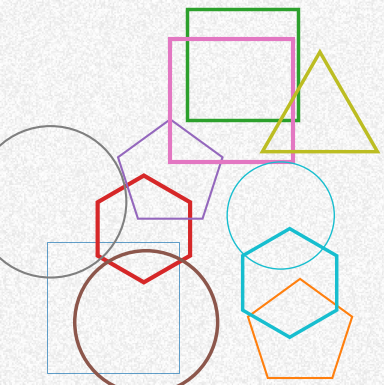[{"shape": "square", "thickness": 0.5, "radius": 0.86, "center": [0.294, 0.201]}, {"shape": "pentagon", "thickness": 1.5, "radius": 0.71, "center": [0.779, 0.133]}, {"shape": "square", "thickness": 2.5, "radius": 0.72, "center": [0.63, 0.832]}, {"shape": "hexagon", "thickness": 3, "radius": 0.69, "center": [0.374, 0.405]}, {"shape": "pentagon", "thickness": 1.5, "radius": 0.71, "center": [0.442, 0.547]}, {"shape": "circle", "thickness": 2.5, "radius": 0.93, "center": [0.38, 0.163]}, {"shape": "square", "thickness": 3, "radius": 0.79, "center": [0.602, 0.739]}, {"shape": "circle", "thickness": 1.5, "radius": 0.98, "center": [0.131, 0.476]}, {"shape": "triangle", "thickness": 2.5, "radius": 0.86, "center": [0.831, 0.692]}, {"shape": "circle", "thickness": 1, "radius": 0.7, "center": [0.729, 0.44]}, {"shape": "hexagon", "thickness": 2.5, "radius": 0.71, "center": [0.752, 0.265]}]